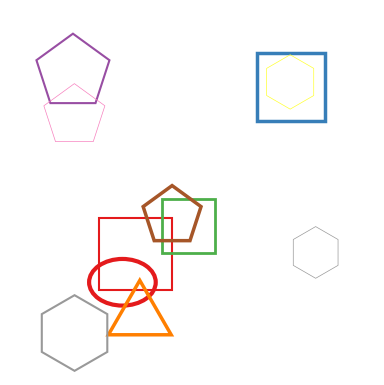[{"shape": "oval", "thickness": 3, "radius": 0.43, "center": [0.318, 0.267]}, {"shape": "square", "thickness": 1.5, "radius": 0.47, "center": [0.351, 0.34]}, {"shape": "square", "thickness": 2.5, "radius": 0.44, "center": [0.755, 0.774]}, {"shape": "square", "thickness": 2, "radius": 0.35, "center": [0.49, 0.413]}, {"shape": "pentagon", "thickness": 1.5, "radius": 0.5, "center": [0.189, 0.813]}, {"shape": "triangle", "thickness": 2.5, "radius": 0.47, "center": [0.363, 0.178]}, {"shape": "hexagon", "thickness": 0.5, "radius": 0.35, "center": [0.754, 0.787]}, {"shape": "pentagon", "thickness": 2.5, "radius": 0.4, "center": [0.447, 0.439]}, {"shape": "pentagon", "thickness": 0.5, "radius": 0.42, "center": [0.193, 0.699]}, {"shape": "hexagon", "thickness": 0.5, "radius": 0.34, "center": [0.82, 0.344]}, {"shape": "hexagon", "thickness": 1.5, "radius": 0.49, "center": [0.194, 0.135]}]